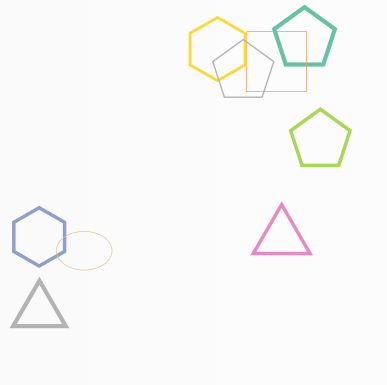[{"shape": "pentagon", "thickness": 3, "radius": 0.41, "center": [0.786, 0.899]}, {"shape": "square", "thickness": 0.5, "radius": 0.39, "center": [0.712, 0.841]}, {"shape": "hexagon", "thickness": 2.5, "radius": 0.38, "center": [0.101, 0.385]}, {"shape": "triangle", "thickness": 2.5, "radius": 0.42, "center": [0.727, 0.384]}, {"shape": "pentagon", "thickness": 2.5, "radius": 0.4, "center": [0.827, 0.636]}, {"shape": "hexagon", "thickness": 2, "radius": 0.41, "center": [0.561, 0.873]}, {"shape": "oval", "thickness": 0.5, "radius": 0.36, "center": [0.217, 0.349]}, {"shape": "triangle", "thickness": 3, "radius": 0.39, "center": [0.102, 0.192]}, {"shape": "pentagon", "thickness": 1, "radius": 0.41, "center": [0.628, 0.814]}]